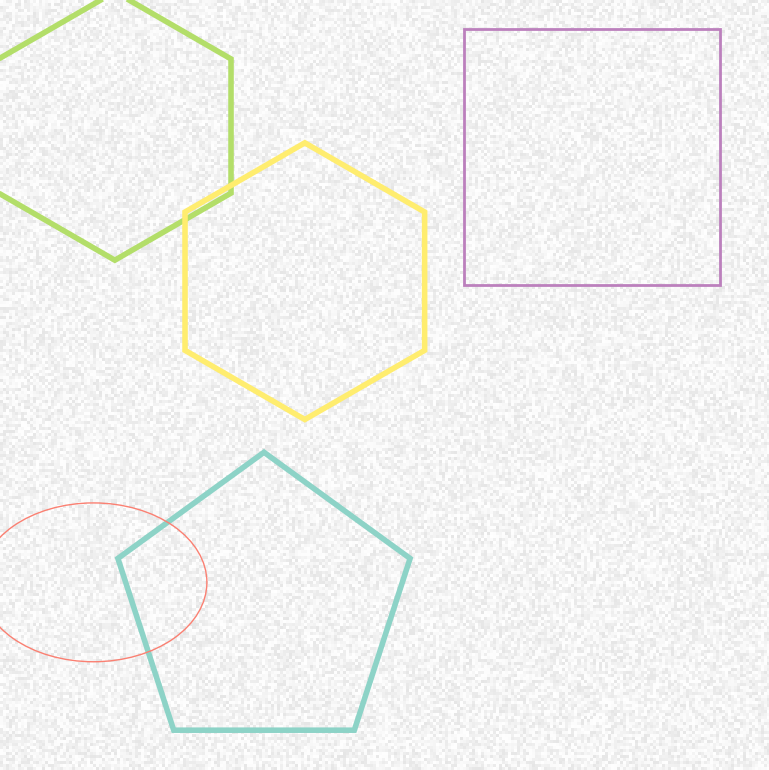[{"shape": "pentagon", "thickness": 2, "radius": 1.0, "center": [0.343, 0.213]}, {"shape": "oval", "thickness": 0.5, "radius": 0.74, "center": [0.121, 0.244]}, {"shape": "hexagon", "thickness": 2, "radius": 0.87, "center": [0.149, 0.836]}, {"shape": "square", "thickness": 1, "radius": 0.83, "center": [0.769, 0.796]}, {"shape": "hexagon", "thickness": 2, "radius": 0.9, "center": [0.396, 0.635]}]